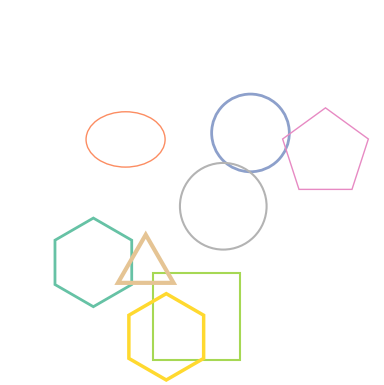[{"shape": "hexagon", "thickness": 2, "radius": 0.58, "center": [0.242, 0.318]}, {"shape": "oval", "thickness": 1, "radius": 0.51, "center": [0.326, 0.638]}, {"shape": "circle", "thickness": 2, "radius": 0.5, "center": [0.651, 0.655]}, {"shape": "pentagon", "thickness": 1, "radius": 0.59, "center": [0.845, 0.603]}, {"shape": "square", "thickness": 1.5, "radius": 0.57, "center": [0.509, 0.177]}, {"shape": "hexagon", "thickness": 2.5, "radius": 0.56, "center": [0.432, 0.125]}, {"shape": "triangle", "thickness": 3, "radius": 0.42, "center": [0.379, 0.307]}, {"shape": "circle", "thickness": 1.5, "radius": 0.56, "center": [0.58, 0.464]}]